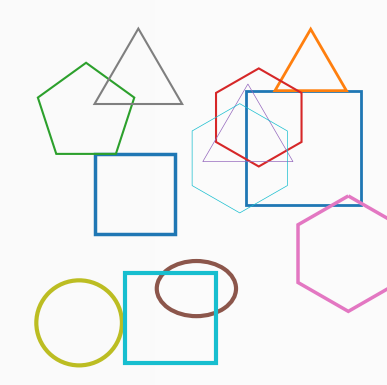[{"shape": "square", "thickness": 2.5, "radius": 0.52, "center": [0.348, 0.495]}, {"shape": "square", "thickness": 2, "radius": 0.74, "center": [0.782, 0.616]}, {"shape": "triangle", "thickness": 2, "radius": 0.53, "center": [0.802, 0.818]}, {"shape": "pentagon", "thickness": 1.5, "radius": 0.65, "center": [0.222, 0.706]}, {"shape": "hexagon", "thickness": 1.5, "radius": 0.64, "center": [0.668, 0.695]}, {"shape": "triangle", "thickness": 0.5, "radius": 0.67, "center": [0.64, 0.647]}, {"shape": "oval", "thickness": 3, "radius": 0.51, "center": [0.507, 0.25]}, {"shape": "hexagon", "thickness": 2.5, "radius": 0.75, "center": [0.899, 0.341]}, {"shape": "triangle", "thickness": 1.5, "radius": 0.65, "center": [0.357, 0.795]}, {"shape": "circle", "thickness": 3, "radius": 0.55, "center": [0.204, 0.161]}, {"shape": "hexagon", "thickness": 0.5, "radius": 0.71, "center": [0.619, 0.589]}, {"shape": "square", "thickness": 3, "radius": 0.59, "center": [0.441, 0.174]}]